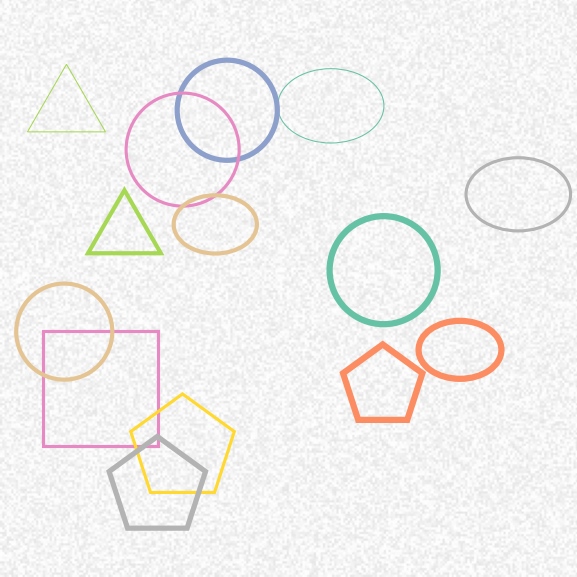[{"shape": "circle", "thickness": 3, "radius": 0.47, "center": [0.664, 0.531]}, {"shape": "oval", "thickness": 0.5, "radius": 0.46, "center": [0.573, 0.816]}, {"shape": "pentagon", "thickness": 3, "radius": 0.36, "center": [0.663, 0.331]}, {"shape": "oval", "thickness": 3, "radius": 0.36, "center": [0.797, 0.393]}, {"shape": "circle", "thickness": 2.5, "radius": 0.43, "center": [0.393, 0.808]}, {"shape": "square", "thickness": 1.5, "radius": 0.5, "center": [0.174, 0.326]}, {"shape": "circle", "thickness": 1.5, "radius": 0.49, "center": [0.316, 0.74]}, {"shape": "triangle", "thickness": 0.5, "radius": 0.39, "center": [0.115, 0.81]}, {"shape": "triangle", "thickness": 2, "radius": 0.36, "center": [0.215, 0.597]}, {"shape": "pentagon", "thickness": 1.5, "radius": 0.47, "center": [0.316, 0.223]}, {"shape": "circle", "thickness": 2, "radius": 0.42, "center": [0.111, 0.425]}, {"shape": "oval", "thickness": 2, "radius": 0.36, "center": [0.373, 0.611]}, {"shape": "pentagon", "thickness": 2.5, "radius": 0.44, "center": [0.272, 0.156]}, {"shape": "oval", "thickness": 1.5, "radius": 0.45, "center": [0.897, 0.663]}]